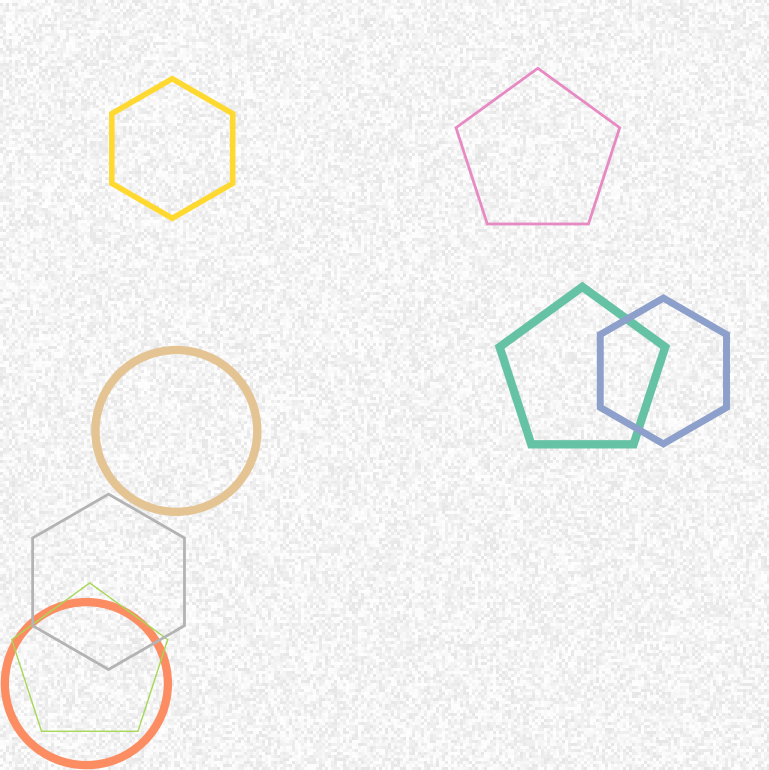[{"shape": "pentagon", "thickness": 3, "radius": 0.57, "center": [0.756, 0.514]}, {"shape": "circle", "thickness": 3, "radius": 0.53, "center": [0.112, 0.112]}, {"shape": "hexagon", "thickness": 2.5, "radius": 0.47, "center": [0.862, 0.518]}, {"shape": "pentagon", "thickness": 1, "radius": 0.56, "center": [0.699, 0.8]}, {"shape": "pentagon", "thickness": 0.5, "radius": 0.53, "center": [0.117, 0.136]}, {"shape": "hexagon", "thickness": 2, "radius": 0.45, "center": [0.224, 0.807]}, {"shape": "circle", "thickness": 3, "radius": 0.53, "center": [0.229, 0.44]}, {"shape": "hexagon", "thickness": 1, "radius": 0.57, "center": [0.141, 0.244]}]